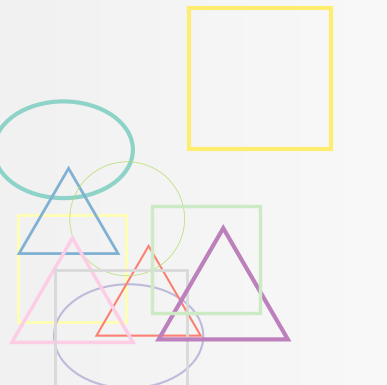[{"shape": "oval", "thickness": 3, "radius": 0.9, "center": [0.163, 0.611]}, {"shape": "square", "thickness": 2, "radius": 0.7, "center": [0.187, 0.302]}, {"shape": "oval", "thickness": 1.5, "radius": 0.96, "center": [0.332, 0.127]}, {"shape": "triangle", "thickness": 1.5, "radius": 0.78, "center": [0.383, 0.206]}, {"shape": "triangle", "thickness": 2, "radius": 0.74, "center": [0.177, 0.415]}, {"shape": "circle", "thickness": 0.5, "radius": 0.74, "center": [0.328, 0.432]}, {"shape": "triangle", "thickness": 2.5, "radius": 0.9, "center": [0.187, 0.201]}, {"shape": "square", "thickness": 2, "radius": 0.85, "center": [0.311, 0.128]}, {"shape": "triangle", "thickness": 3, "radius": 0.96, "center": [0.576, 0.215]}, {"shape": "square", "thickness": 2.5, "radius": 0.7, "center": [0.532, 0.327]}, {"shape": "square", "thickness": 3, "radius": 0.92, "center": [0.671, 0.797]}]